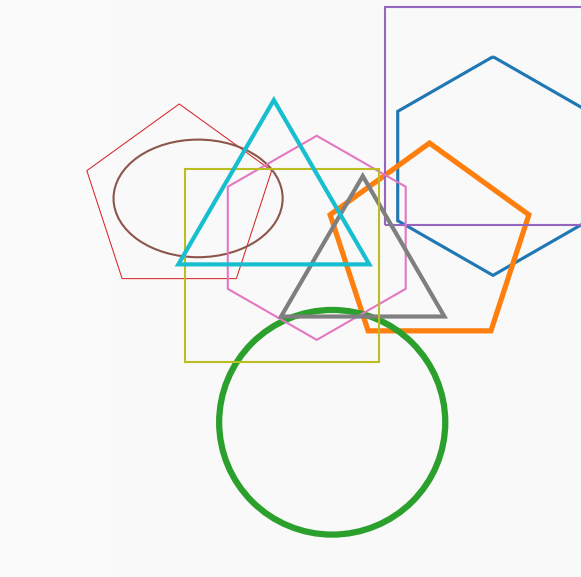[{"shape": "hexagon", "thickness": 1.5, "radius": 0.95, "center": [0.848, 0.712]}, {"shape": "pentagon", "thickness": 2.5, "radius": 0.9, "center": [0.739, 0.572]}, {"shape": "circle", "thickness": 3, "radius": 0.97, "center": [0.572, 0.268]}, {"shape": "pentagon", "thickness": 0.5, "radius": 0.84, "center": [0.308, 0.652]}, {"shape": "square", "thickness": 1, "radius": 0.94, "center": [0.85, 0.799]}, {"shape": "oval", "thickness": 1, "radius": 0.73, "center": [0.341, 0.656]}, {"shape": "hexagon", "thickness": 1, "radius": 0.88, "center": [0.545, 0.587]}, {"shape": "triangle", "thickness": 2, "radius": 0.81, "center": [0.624, 0.532]}, {"shape": "square", "thickness": 1, "radius": 0.83, "center": [0.486, 0.539]}, {"shape": "triangle", "thickness": 2, "radius": 0.95, "center": [0.471, 0.636]}]